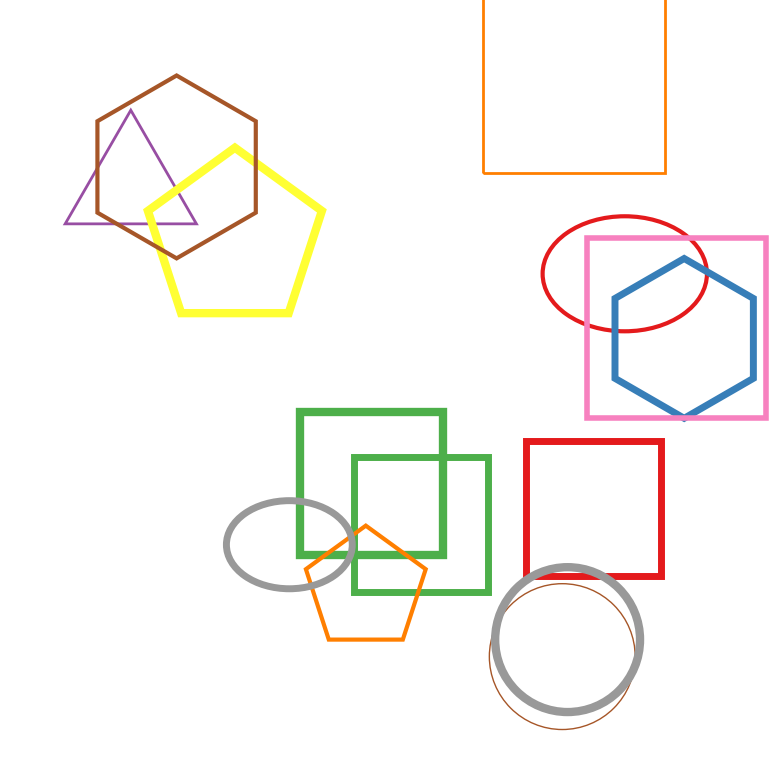[{"shape": "square", "thickness": 2.5, "radius": 0.44, "center": [0.771, 0.34]}, {"shape": "oval", "thickness": 1.5, "radius": 0.53, "center": [0.811, 0.644]}, {"shape": "hexagon", "thickness": 2.5, "radius": 0.52, "center": [0.889, 0.561]}, {"shape": "square", "thickness": 3, "radius": 0.46, "center": [0.482, 0.372]}, {"shape": "square", "thickness": 2.5, "radius": 0.44, "center": [0.547, 0.319]}, {"shape": "triangle", "thickness": 1, "radius": 0.49, "center": [0.17, 0.758]}, {"shape": "square", "thickness": 1, "radius": 0.59, "center": [0.745, 0.893]}, {"shape": "pentagon", "thickness": 1.5, "radius": 0.41, "center": [0.475, 0.236]}, {"shape": "pentagon", "thickness": 3, "radius": 0.59, "center": [0.305, 0.689]}, {"shape": "circle", "thickness": 0.5, "radius": 0.47, "center": [0.73, 0.147]}, {"shape": "hexagon", "thickness": 1.5, "radius": 0.59, "center": [0.229, 0.783]}, {"shape": "square", "thickness": 2, "radius": 0.58, "center": [0.879, 0.574]}, {"shape": "oval", "thickness": 2.5, "radius": 0.41, "center": [0.376, 0.293]}, {"shape": "circle", "thickness": 3, "radius": 0.47, "center": [0.737, 0.169]}]